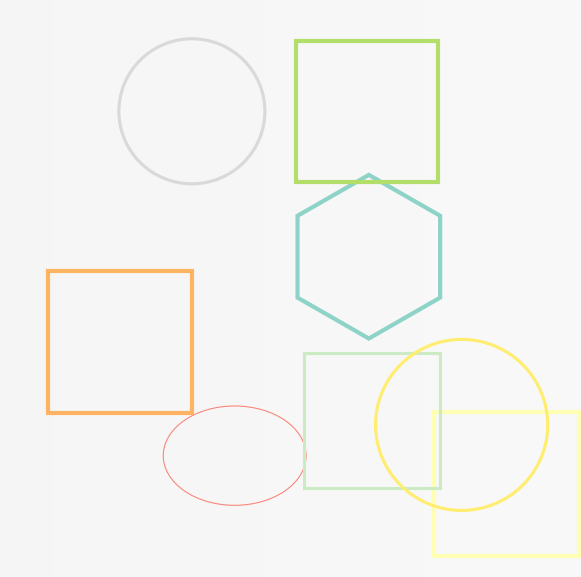[{"shape": "hexagon", "thickness": 2, "radius": 0.71, "center": [0.635, 0.555]}, {"shape": "square", "thickness": 2, "radius": 0.62, "center": [0.872, 0.161]}, {"shape": "oval", "thickness": 0.5, "radius": 0.61, "center": [0.404, 0.21]}, {"shape": "square", "thickness": 2, "radius": 0.62, "center": [0.206, 0.407]}, {"shape": "square", "thickness": 2, "radius": 0.61, "center": [0.631, 0.806]}, {"shape": "circle", "thickness": 1.5, "radius": 0.63, "center": [0.33, 0.806]}, {"shape": "square", "thickness": 1.5, "radius": 0.58, "center": [0.64, 0.271]}, {"shape": "circle", "thickness": 1.5, "radius": 0.74, "center": [0.794, 0.263]}]